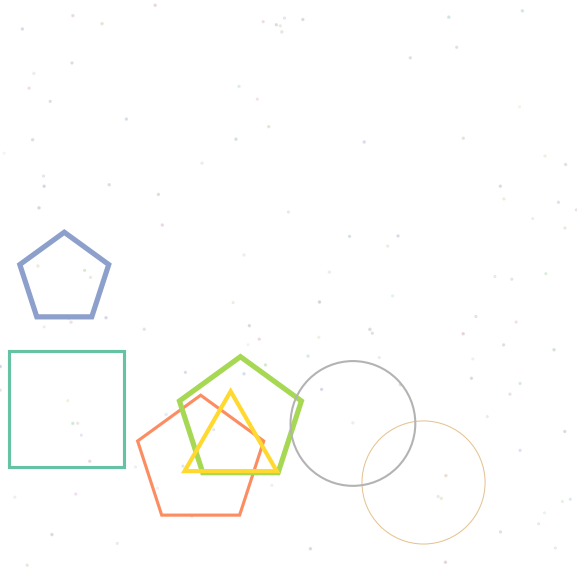[{"shape": "square", "thickness": 1.5, "radius": 0.5, "center": [0.115, 0.291]}, {"shape": "pentagon", "thickness": 1.5, "radius": 0.57, "center": [0.347, 0.2]}, {"shape": "pentagon", "thickness": 2.5, "radius": 0.4, "center": [0.111, 0.516]}, {"shape": "pentagon", "thickness": 2.5, "radius": 0.56, "center": [0.416, 0.27]}, {"shape": "triangle", "thickness": 2, "radius": 0.46, "center": [0.399, 0.229]}, {"shape": "circle", "thickness": 0.5, "radius": 0.53, "center": [0.733, 0.164]}, {"shape": "circle", "thickness": 1, "radius": 0.54, "center": [0.611, 0.266]}]